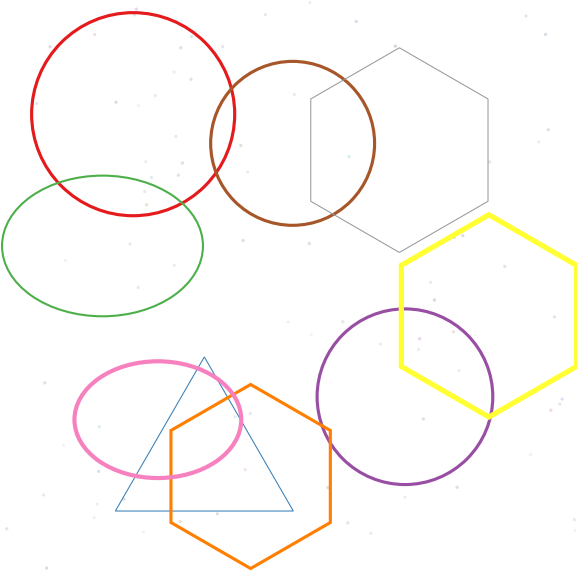[{"shape": "circle", "thickness": 1.5, "radius": 0.88, "center": [0.231, 0.801]}, {"shape": "triangle", "thickness": 0.5, "radius": 0.89, "center": [0.354, 0.203]}, {"shape": "oval", "thickness": 1, "radius": 0.87, "center": [0.177, 0.573]}, {"shape": "circle", "thickness": 1.5, "radius": 0.76, "center": [0.701, 0.312]}, {"shape": "hexagon", "thickness": 1.5, "radius": 0.8, "center": [0.434, 0.174]}, {"shape": "hexagon", "thickness": 2.5, "radius": 0.88, "center": [0.847, 0.452]}, {"shape": "circle", "thickness": 1.5, "radius": 0.71, "center": [0.507, 0.751]}, {"shape": "oval", "thickness": 2, "radius": 0.72, "center": [0.273, 0.272]}, {"shape": "hexagon", "thickness": 0.5, "radius": 0.89, "center": [0.692, 0.739]}]